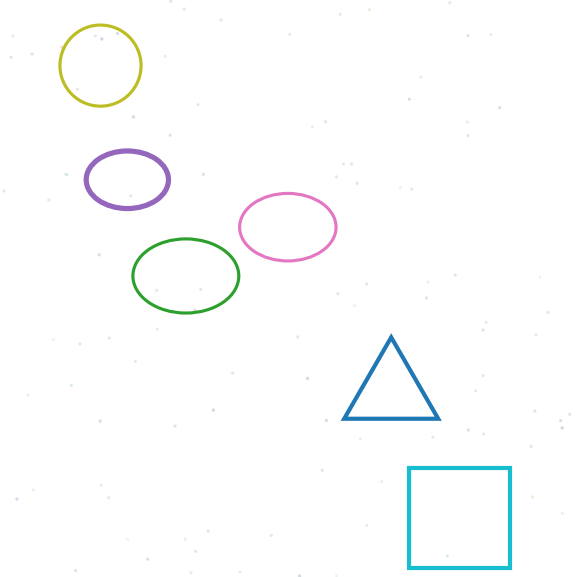[{"shape": "triangle", "thickness": 2, "radius": 0.47, "center": [0.677, 0.321]}, {"shape": "oval", "thickness": 1.5, "radius": 0.46, "center": [0.322, 0.521]}, {"shape": "oval", "thickness": 2.5, "radius": 0.36, "center": [0.221, 0.688]}, {"shape": "oval", "thickness": 1.5, "radius": 0.42, "center": [0.498, 0.606]}, {"shape": "circle", "thickness": 1.5, "radius": 0.35, "center": [0.174, 0.886]}, {"shape": "square", "thickness": 2, "radius": 0.44, "center": [0.796, 0.103]}]